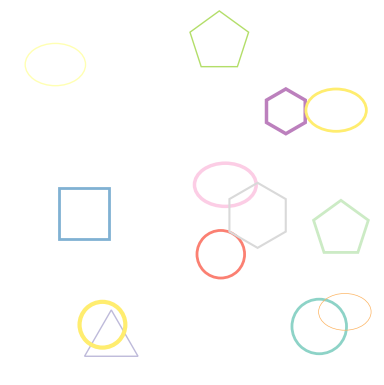[{"shape": "circle", "thickness": 2, "radius": 0.35, "center": [0.829, 0.152]}, {"shape": "oval", "thickness": 1, "radius": 0.39, "center": [0.144, 0.832]}, {"shape": "triangle", "thickness": 1, "radius": 0.4, "center": [0.289, 0.115]}, {"shape": "circle", "thickness": 2, "radius": 0.31, "center": [0.573, 0.34]}, {"shape": "square", "thickness": 2, "radius": 0.33, "center": [0.218, 0.446]}, {"shape": "oval", "thickness": 0.5, "radius": 0.34, "center": [0.896, 0.19]}, {"shape": "pentagon", "thickness": 1, "radius": 0.4, "center": [0.57, 0.892]}, {"shape": "oval", "thickness": 2.5, "radius": 0.4, "center": [0.585, 0.52]}, {"shape": "hexagon", "thickness": 1.5, "radius": 0.42, "center": [0.669, 0.441]}, {"shape": "hexagon", "thickness": 2.5, "radius": 0.29, "center": [0.742, 0.711]}, {"shape": "pentagon", "thickness": 2, "radius": 0.37, "center": [0.886, 0.405]}, {"shape": "oval", "thickness": 2, "radius": 0.39, "center": [0.873, 0.714]}, {"shape": "circle", "thickness": 3, "radius": 0.3, "center": [0.266, 0.157]}]